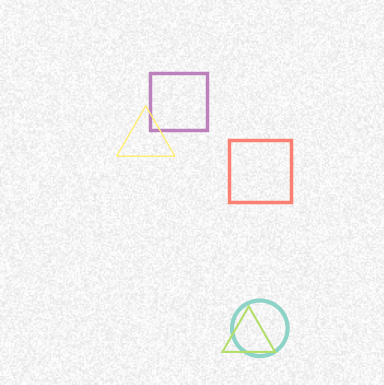[{"shape": "circle", "thickness": 3, "radius": 0.36, "center": [0.675, 0.147]}, {"shape": "square", "thickness": 2.5, "radius": 0.4, "center": [0.675, 0.556]}, {"shape": "triangle", "thickness": 1.5, "radius": 0.39, "center": [0.646, 0.125]}, {"shape": "square", "thickness": 2.5, "radius": 0.37, "center": [0.465, 0.736]}, {"shape": "triangle", "thickness": 1, "radius": 0.44, "center": [0.379, 0.638]}]